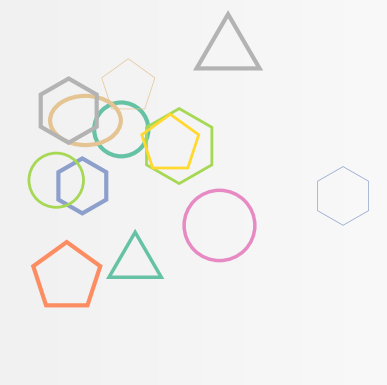[{"shape": "circle", "thickness": 3, "radius": 0.35, "center": [0.313, 0.664]}, {"shape": "triangle", "thickness": 2.5, "radius": 0.39, "center": [0.349, 0.319]}, {"shape": "pentagon", "thickness": 3, "radius": 0.45, "center": [0.172, 0.28]}, {"shape": "hexagon", "thickness": 0.5, "radius": 0.38, "center": [0.885, 0.491]}, {"shape": "hexagon", "thickness": 3, "radius": 0.36, "center": [0.212, 0.517]}, {"shape": "circle", "thickness": 2.5, "radius": 0.46, "center": [0.566, 0.414]}, {"shape": "hexagon", "thickness": 2, "radius": 0.49, "center": [0.462, 0.621]}, {"shape": "circle", "thickness": 2, "radius": 0.35, "center": [0.145, 0.532]}, {"shape": "pentagon", "thickness": 2, "radius": 0.39, "center": [0.439, 0.626]}, {"shape": "oval", "thickness": 3, "radius": 0.46, "center": [0.221, 0.687]}, {"shape": "pentagon", "thickness": 0.5, "radius": 0.36, "center": [0.331, 0.775]}, {"shape": "hexagon", "thickness": 3, "radius": 0.42, "center": [0.177, 0.713]}, {"shape": "triangle", "thickness": 3, "radius": 0.47, "center": [0.589, 0.869]}]